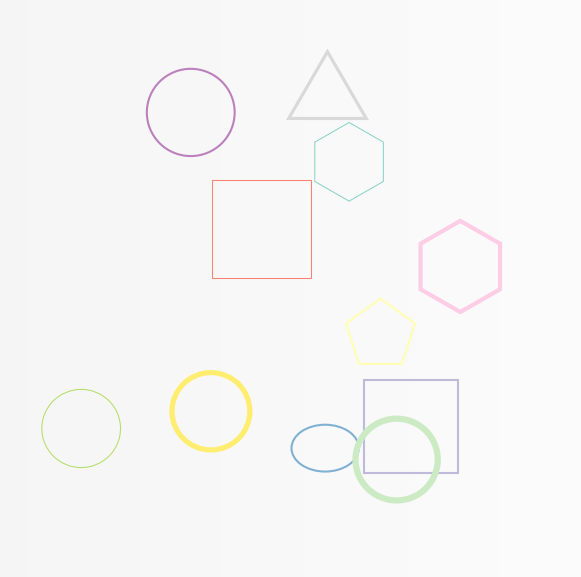[{"shape": "hexagon", "thickness": 0.5, "radius": 0.34, "center": [0.601, 0.719]}, {"shape": "pentagon", "thickness": 1, "radius": 0.31, "center": [0.655, 0.42]}, {"shape": "square", "thickness": 1, "radius": 0.4, "center": [0.707, 0.261]}, {"shape": "square", "thickness": 0.5, "radius": 0.42, "center": [0.45, 0.603]}, {"shape": "oval", "thickness": 1, "radius": 0.29, "center": [0.559, 0.223]}, {"shape": "circle", "thickness": 0.5, "radius": 0.34, "center": [0.14, 0.257]}, {"shape": "hexagon", "thickness": 2, "radius": 0.39, "center": [0.792, 0.538]}, {"shape": "triangle", "thickness": 1.5, "radius": 0.39, "center": [0.563, 0.833]}, {"shape": "circle", "thickness": 1, "radius": 0.38, "center": [0.328, 0.804]}, {"shape": "circle", "thickness": 3, "radius": 0.35, "center": [0.682, 0.203]}, {"shape": "circle", "thickness": 2.5, "radius": 0.33, "center": [0.363, 0.287]}]